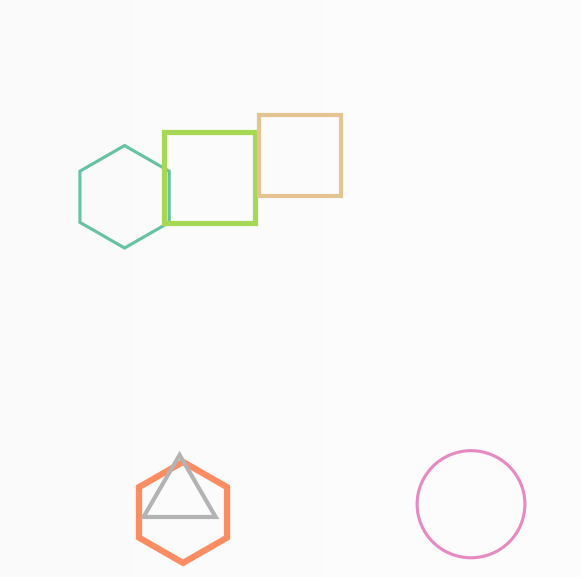[{"shape": "hexagon", "thickness": 1.5, "radius": 0.44, "center": [0.214, 0.658]}, {"shape": "hexagon", "thickness": 3, "radius": 0.44, "center": [0.315, 0.112]}, {"shape": "circle", "thickness": 1.5, "radius": 0.46, "center": [0.81, 0.126]}, {"shape": "square", "thickness": 2.5, "radius": 0.39, "center": [0.361, 0.692]}, {"shape": "square", "thickness": 2, "radius": 0.35, "center": [0.516, 0.729]}, {"shape": "triangle", "thickness": 2, "radius": 0.36, "center": [0.309, 0.14]}]